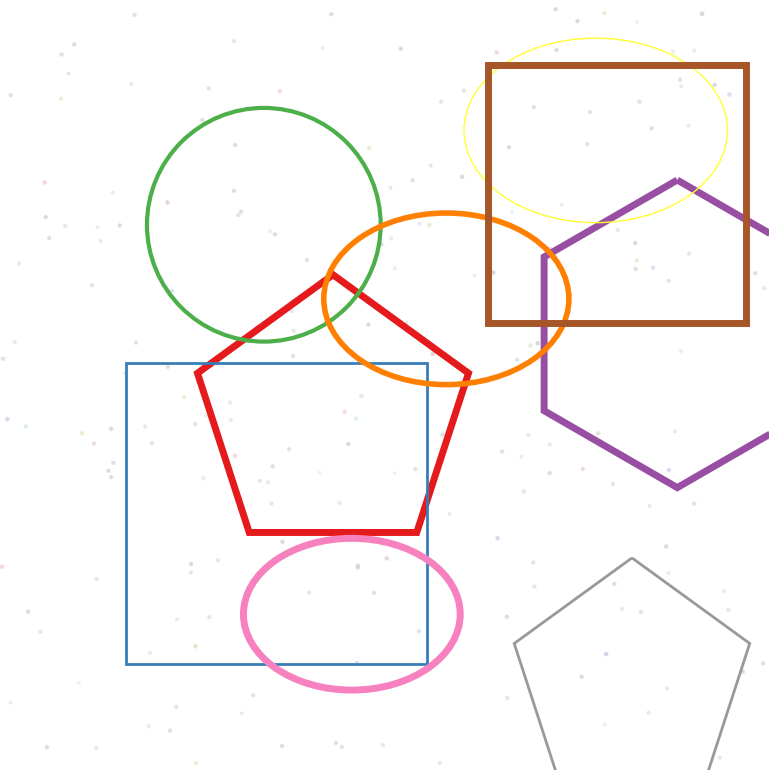[{"shape": "pentagon", "thickness": 2.5, "radius": 0.93, "center": [0.432, 0.458]}, {"shape": "square", "thickness": 1, "radius": 0.98, "center": [0.359, 0.333]}, {"shape": "circle", "thickness": 1.5, "radius": 0.76, "center": [0.343, 0.708]}, {"shape": "hexagon", "thickness": 2.5, "radius": 1.0, "center": [0.88, 0.566]}, {"shape": "oval", "thickness": 2, "radius": 0.8, "center": [0.58, 0.612]}, {"shape": "oval", "thickness": 0.5, "radius": 0.86, "center": [0.774, 0.831]}, {"shape": "square", "thickness": 2.5, "radius": 0.84, "center": [0.801, 0.748]}, {"shape": "oval", "thickness": 2.5, "radius": 0.7, "center": [0.457, 0.202]}, {"shape": "pentagon", "thickness": 1, "radius": 0.8, "center": [0.821, 0.115]}]